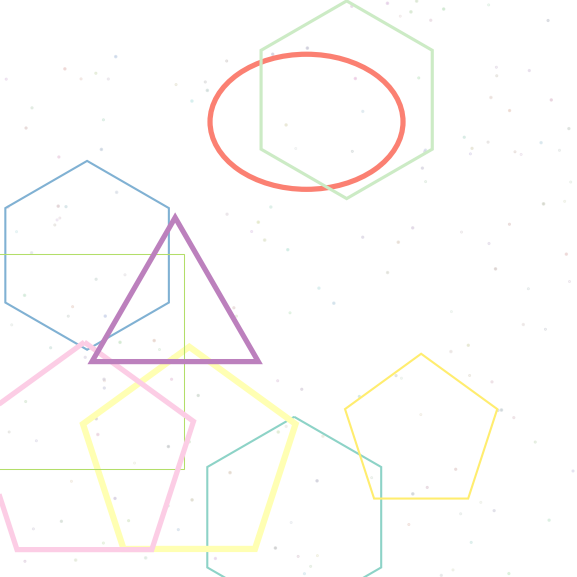[{"shape": "hexagon", "thickness": 1, "radius": 0.87, "center": [0.51, 0.103]}, {"shape": "pentagon", "thickness": 3, "radius": 0.97, "center": [0.328, 0.205]}, {"shape": "oval", "thickness": 2.5, "radius": 0.84, "center": [0.531, 0.788]}, {"shape": "hexagon", "thickness": 1, "radius": 0.82, "center": [0.151, 0.557]}, {"shape": "square", "thickness": 0.5, "radius": 0.93, "center": [0.132, 0.373]}, {"shape": "pentagon", "thickness": 2.5, "radius": 0.99, "center": [0.146, 0.208]}, {"shape": "triangle", "thickness": 2.5, "radius": 0.83, "center": [0.303, 0.456]}, {"shape": "hexagon", "thickness": 1.5, "radius": 0.86, "center": [0.6, 0.826]}, {"shape": "pentagon", "thickness": 1, "radius": 0.69, "center": [0.729, 0.248]}]